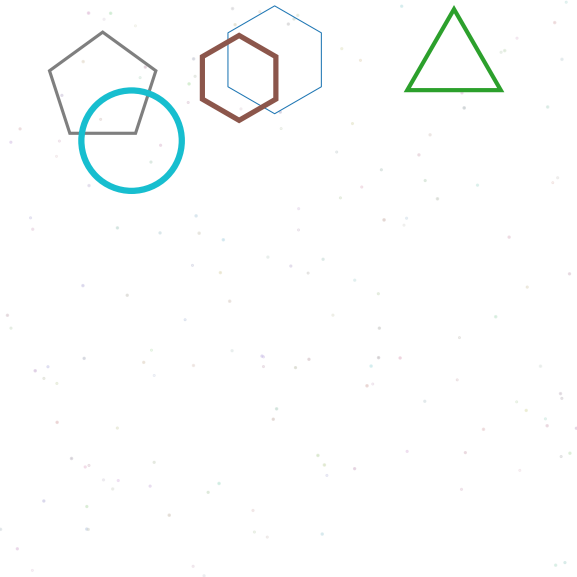[{"shape": "hexagon", "thickness": 0.5, "radius": 0.47, "center": [0.476, 0.896]}, {"shape": "triangle", "thickness": 2, "radius": 0.47, "center": [0.786, 0.89]}, {"shape": "hexagon", "thickness": 2.5, "radius": 0.37, "center": [0.414, 0.864]}, {"shape": "pentagon", "thickness": 1.5, "radius": 0.48, "center": [0.178, 0.847]}, {"shape": "circle", "thickness": 3, "radius": 0.43, "center": [0.228, 0.756]}]